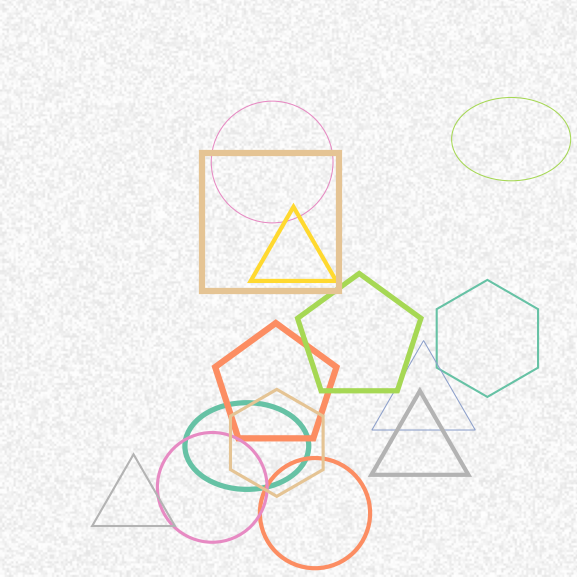[{"shape": "hexagon", "thickness": 1, "radius": 0.51, "center": [0.844, 0.413]}, {"shape": "oval", "thickness": 2.5, "radius": 0.54, "center": [0.427, 0.227]}, {"shape": "circle", "thickness": 2, "radius": 0.48, "center": [0.545, 0.111]}, {"shape": "pentagon", "thickness": 3, "radius": 0.55, "center": [0.478, 0.329]}, {"shape": "triangle", "thickness": 0.5, "radius": 0.52, "center": [0.733, 0.306]}, {"shape": "circle", "thickness": 0.5, "radius": 0.53, "center": [0.471, 0.719]}, {"shape": "circle", "thickness": 1.5, "radius": 0.48, "center": [0.368, 0.155]}, {"shape": "oval", "thickness": 0.5, "radius": 0.52, "center": [0.885, 0.758]}, {"shape": "pentagon", "thickness": 2.5, "radius": 0.56, "center": [0.622, 0.413]}, {"shape": "triangle", "thickness": 2, "radius": 0.43, "center": [0.508, 0.555]}, {"shape": "square", "thickness": 3, "radius": 0.6, "center": [0.468, 0.615]}, {"shape": "hexagon", "thickness": 1.5, "radius": 0.46, "center": [0.479, 0.232]}, {"shape": "triangle", "thickness": 1, "radius": 0.41, "center": [0.231, 0.13]}, {"shape": "triangle", "thickness": 2, "radius": 0.48, "center": [0.727, 0.225]}]